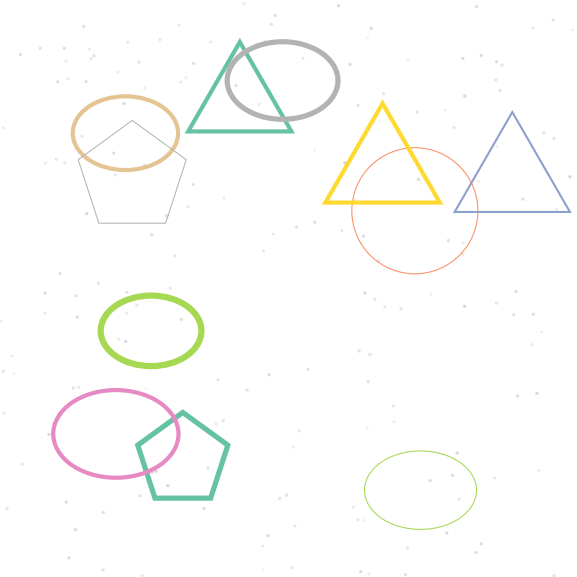[{"shape": "triangle", "thickness": 2, "radius": 0.52, "center": [0.415, 0.823]}, {"shape": "pentagon", "thickness": 2.5, "radius": 0.41, "center": [0.317, 0.203]}, {"shape": "circle", "thickness": 0.5, "radius": 0.55, "center": [0.718, 0.634]}, {"shape": "triangle", "thickness": 1, "radius": 0.58, "center": [0.887, 0.69]}, {"shape": "oval", "thickness": 2, "radius": 0.54, "center": [0.201, 0.248]}, {"shape": "oval", "thickness": 0.5, "radius": 0.49, "center": [0.728, 0.15]}, {"shape": "oval", "thickness": 3, "radius": 0.44, "center": [0.262, 0.426]}, {"shape": "triangle", "thickness": 2, "radius": 0.57, "center": [0.662, 0.706]}, {"shape": "oval", "thickness": 2, "radius": 0.46, "center": [0.217, 0.769]}, {"shape": "pentagon", "thickness": 0.5, "radius": 0.49, "center": [0.229, 0.692]}, {"shape": "oval", "thickness": 2.5, "radius": 0.48, "center": [0.489, 0.86]}]